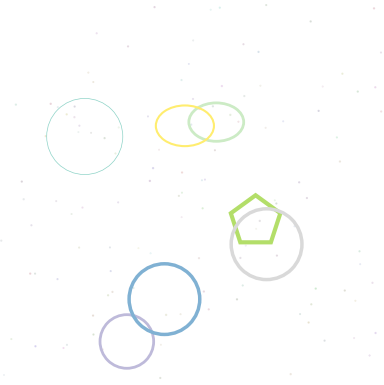[{"shape": "circle", "thickness": 0.5, "radius": 0.49, "center": [0.22, 0.645]}, {"shape": "circle", "thickness": 2, "radius": 0.35, "center": [0.329, 0.113]}, {"shape": "circle", "thickness": 2.5, "radius": 0.46, "center": [0.427, 0.223]}, {"shape": "pentagon", "thickness": 3, "radius": 0.34, "center": [0.664, 0.425]}, {"shape": "circle", "thickness": 2.5, "radius": 0.46, "center": [0.692, 0.366]}, {"shape": "oval", "thickness": 2, "radius": 0.36, "center": [0.562, 0.683]}, {"shape": "oval", "thickness": 1.5, "radius": 0.38, "center": [0.48, 0.673]}]